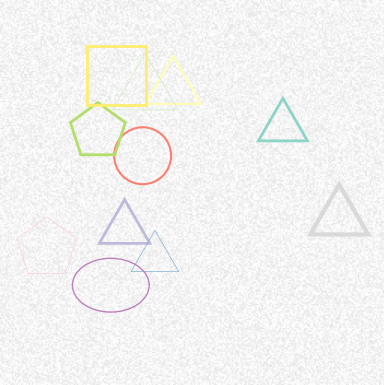[{"shape": "triangle", "thickness": 2, "radius": 0.37, "center": [0.735, 0.671]}, {"shape": "triangle", "thickness": 1.5, "radius": 0.41, "center": [0.45, 0.772]}, {"shape": "triangle", "thickness": 2, "radius": 0.38, "center": [0.324, 0.406]}, {"shape": "circle", "thickness": 1.5, "radius": 0.37, "center": [0.37, 0.596]}, {"shape": "triangle", "thickness": 0.5, "radius": 0.36, "center": [0.402, 0.33]}, {"shape": "pentagon", "thickness": 2, "radius": 0.37, "center": [0.254, 0.659]}, {"shape": "pentagon", "thickness": 0.5, "radius": 0.41, "center": [0.122, 0.355]}, {"shape": "triangle", "thickness": 3, "radius": 0.43, "center": [0.881, 0.434]}, {"shape": "oval", "thickness": 1, "radius": 0.5, "center": [0.288, 0.259]}, {"shape": "triangle", "thickness": 0.5, "radius": 0.49, "center": [0.377, 0.764]}, {"shape": "square", "thickness": 2, "radius": 0.38, "center": [0.303, 0.804]}]